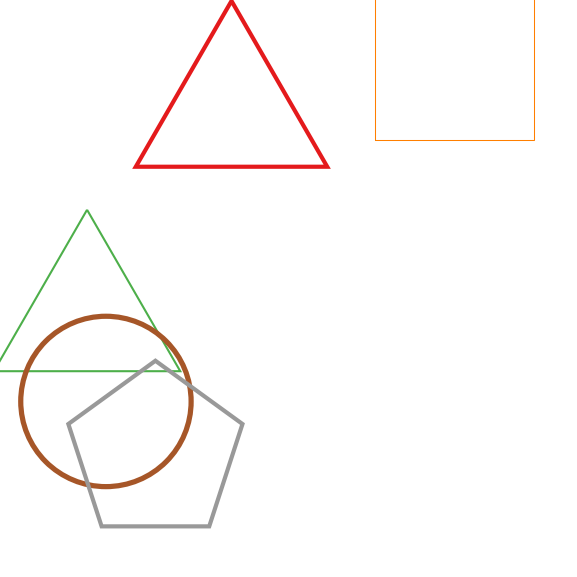[{"shape": "triangle", "thickness": 2, "radius": 0.96, "center": [0.401, 0.806]}, {"shape": "triangle", "thickness": 1, "radius": 0.93, "center": [0.151, 0.45]}, {"shape": "square", "thickness": 0.5, "radius": 0.68, "center": [0.787, 0.893]}, {"shape": "circle", "thickness": 2.5, "radius": 0.74, "center": [0.183, 0.304]}, {"shape": "pentagon", "thickness": 2, "radius": 0.79, "center": [0.269, 0.216]}]